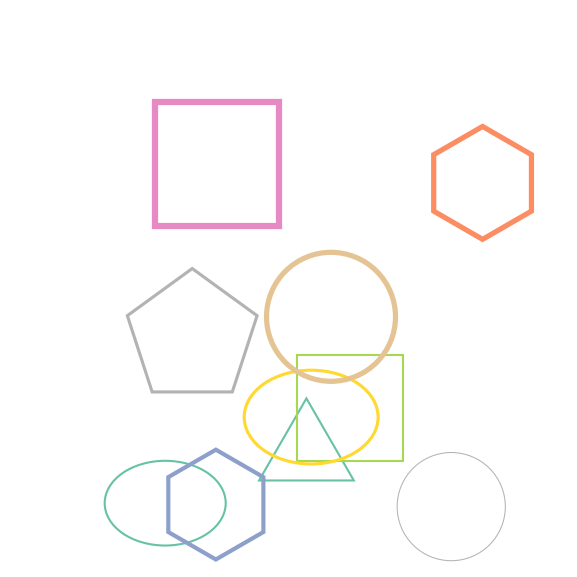[{"shape": "oval", "thickness": 1, "radius": 0.52, "center": [0.286, 0.128]}, {"shape": "triangle", "thickness": 1, "radius": 0.47, "center": [0.531, 0.215]}, {"shape": "hexagon", "thickness": 2.5, "radius": 0.49, "center": [0.836, 0.682]}, {"shape": "hexagon", "thickness": 2, "radius": 0.48, "center": [0.374, 0.125]}, {"shape": "square", "thickness": 3, "radius": 0.54, "center": [0.375, 0.715]}, {"shape": "square", "thickness": 1, "radius": 0.46, "center": [0.606, 0.292]}, {"shape": "oval", "thickness": 1.5, "radius": 0.58, "center": [0.539, 0.277]}, {"shape": "circle", "thickness": 2.5, "radius": 0.56, "center": [0.573, 0.451]}, {"shape": "pentagon", "thickness": 1.5, "radius": 0.59, "center": [0.333, 0.416]}, {"shape": "circle", "thickness": 0.5, "radius": 0.47, "center": [0.781, 0.122]}]